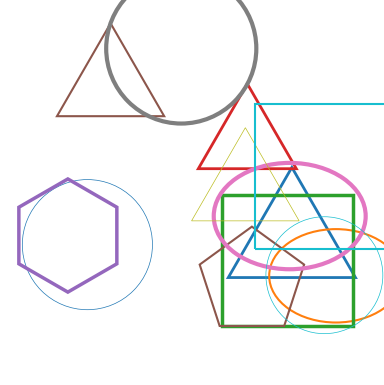[{"shape": "circle", "thickness": 0.5, "radius": 0.85, "center": [0.227, 0.365]}, {"shape": "triangle", "thickness": 2, "radius": 0.95, "center": [0.758, 0.374]}, {"shape": "oval", "thickness": 1.5, "radius": 0.87, "center": [0.872, 0.284]}, {"shape": "square", "thickness": 2.5, "radius": 0.85, "center": [0.746, 0.322]}, {"shape": "triangle", "thickness": 2, "radius": 0.73, "center": [0.642, 0.635]}, {"shape": "hexagon", "thickness": 2.5, "radius": 0.73, "center": [0.176, 0.388]}, {"shape": "pentagon", "thickness": 1.5, "radius": 0.71, "center": [0.654, 0.269]}, {"shape": "triangle", "thickness": 1.5, "radius": 0.8, "center": [0.287, 0.779]}, {"shape": "oval", "thickness": 3, "radius": 0.99, "center": [0.752, 0.439]}, {"shape": "circle", "thickness": 3, "radius": 0.97, "center": [0.471, 0.874]}, {"shape": "triangle", "thickness": 0.5, "radius": 0.81, "center": [0.637, 0.507]}, {"shape": "square", "thickness": 1.5, "radius": 0.94, "center": [0.852, 0.541]}, {"shape": "circle", "thickness": 0.5, "radius": 0.76, "center": [0.843, 0.285]}]